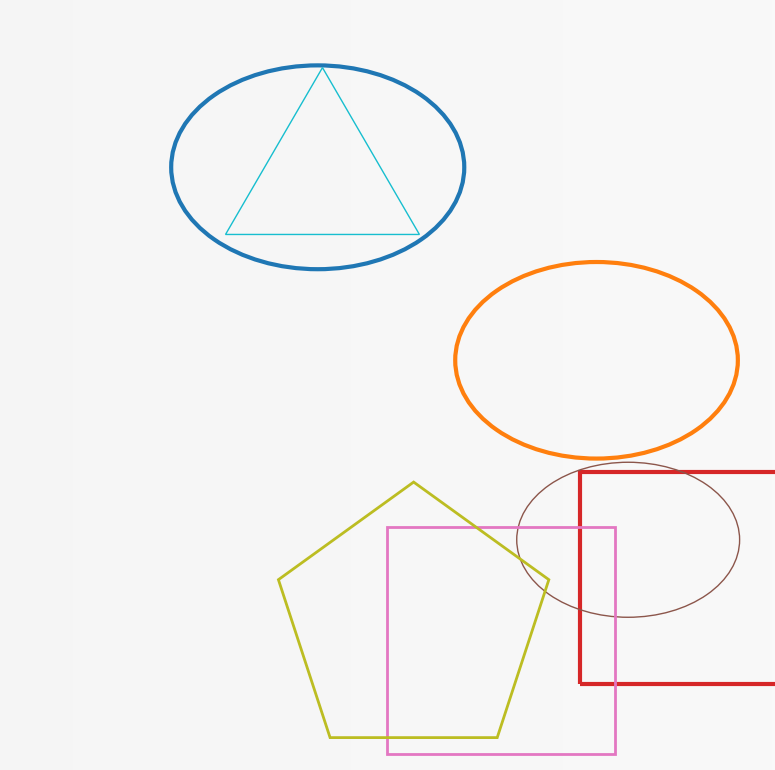[{"shape": "oval", "thickness": 1.5, "radius": 0.95, "center": [0.41, 0.783]}, {"shape": "oval", "thickness": 1.5, "radius": 0.91, "center": [0.77, 0.532]}, {"shape": "square", "thickness": 1.5, "radius": 0.69, "center": [0.886, 0.249]}, {"shape": "oval", "thickness": 0.5, "radius": 0.72, "center": [0.811, 0.299]}, {"shape": "square", "thickness": 1, "radius": 0.74, "center": [0.647, 0.168]}, {"shape": "pentagon", "thickness": 1, "radius": 0.92, "center": [0.534, 0.19]}, {"shape": "triangle", "thickness": 0.5, "radius": 0.72, "center": [0.416, 0.768]}]